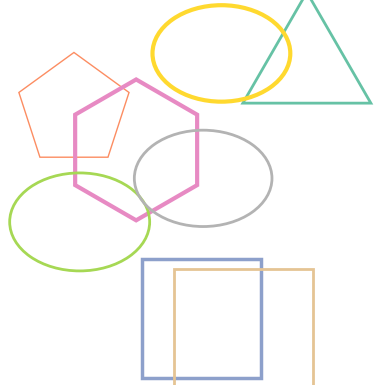[{"shape": "triangle", "thickness": 2, "radius": 0.96, "center": [0.797, 0.828]}, {"shape": "pentagon", "thickness": 1, "radius": 0.75, "center": [0.192, 0.713]}, {"shape": "square", "thickness": 2.5, "radius": 0.77, "center": [0.523, 0.172]}, {"shape": "hexagon", "thickness": 3, "radius": 0.91, "center": [0.354, 0.611]}, {"shape": "oval", "thickness": 2, "radius": 0.91, "center": [0.207, 0.424]}, {"shape": "oval", "thickness": 3, "radius": 0.89, "center": [0.575, 0.861]}, {"shape": "square", "thickness": 2, "radius": 0.9, "center": [0.633, 0.12]}, {"shape": "oval", "thickness": 2, "radius": 0.89, "center": [0.528, 0.537]}]